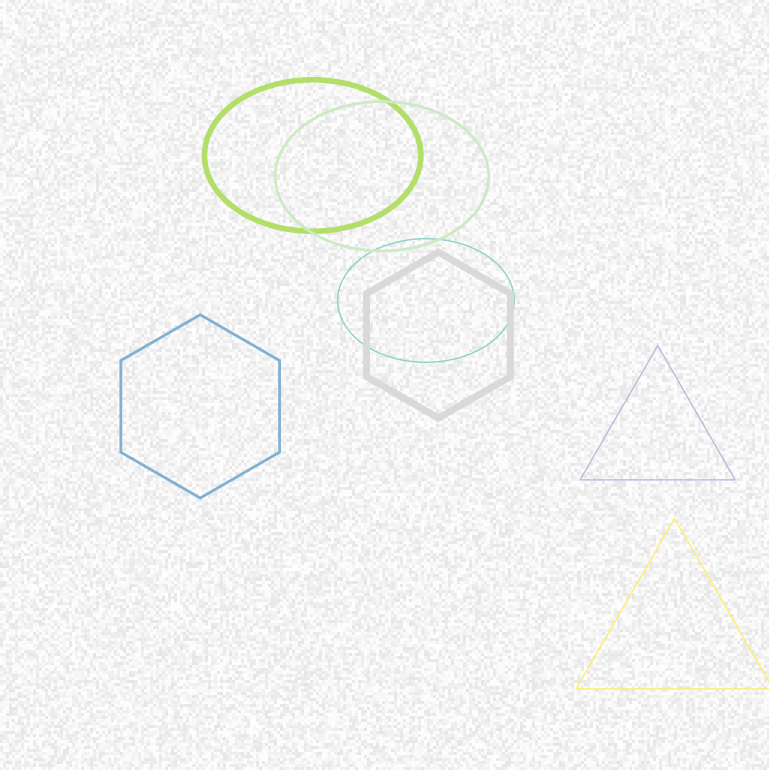[{"shape": "oval", "thickness": 0.5, "radius": 0.57, "center": [0.553, 0.61]}, {"shape": "triangle", "thickness": 0.5, "radius": 0.58, "center": [0.854, 0.435]}, {"shape": "hexagon", "thickness": 1, "radius": 0.6, "center": [0.26, 0.472]}, {"shape": "oval", "thickness": 2, "radius": 0.7, "center": [0.406, 0.798]}, {"shape": "hexagon", "thickness": 2.5, "radius": 0.54, "center": [0.569, 0.565]}, {"shape": "oval", "thickness": 1, "radius": 0.69, "center": [0.496, 0.771]}, {"shape": "triangle", "thickness": 0.5, "radius": 0.74, "center": [0.876, 0.179]}]